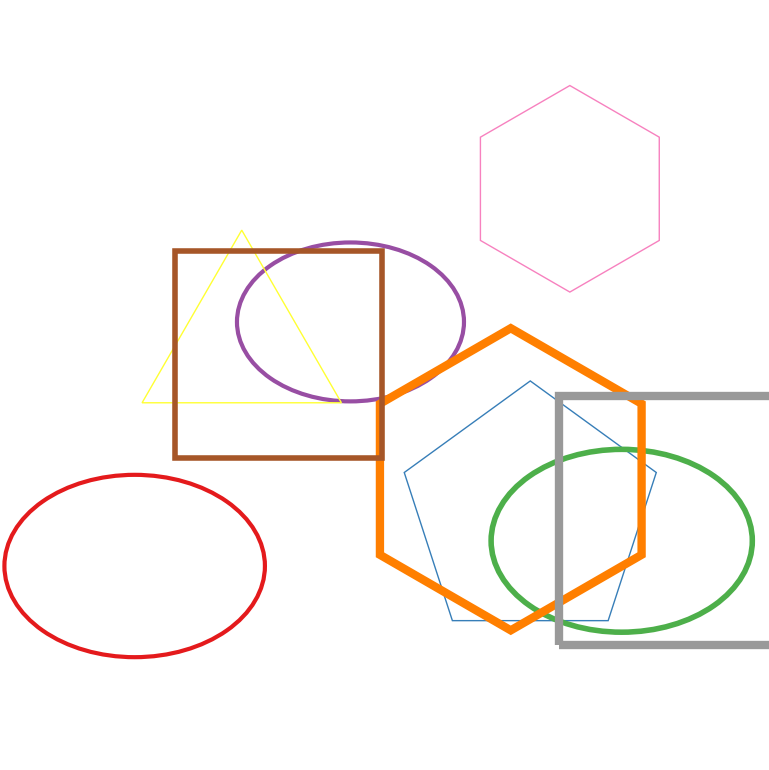[{"shape": "oval", "thickness": 1.5, "radius": 0.85, "center": [0.175, 0.265]}, {"shape": "pentagon", "thickness": 0.5, "radius": 0.86, "center": [0.689, 0.333]}, {"shape": "oval", "thickness": 2, "radius": 0.85, "center": [0.807, 0.298]}, {"shape": "oval", "thickness": 1.5, "radius": 0.74, "center": [0.455, 0.582]}, {"shape": "hexagon", "thickness": 3, "radius": 0.98, "center": [0.663, 0.378]}, {"shape": "triangle", "thickness": 0.5, "radius": 0.75, "center": [0.314, 0.552]}, {"shape": "square", "thickness": 2, "radius": 0.67, "center": [0.362, 0.539]}, {"shape": "hexagon", "thickness": 0.5, "radius": 0.67, "center": [0.74, 0.755]}, {"shape": "square", "thickness": 3, "radius": 0.81, "center": [0.888, 0.324]}]